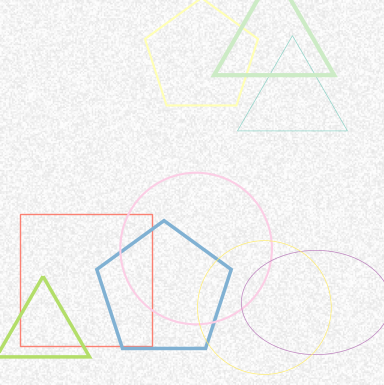[{"shape": "triangle", "thickness": 0.5, "radius": 0.83, "center": [0.76, 0.742]}, {"shape": "pentagon", "thickness": 1.5, "radius": 0.77, "center": [0.523, 0.851]}, {"shape": "square", "thickness": 1, "radius": 0.86, "center": [0.223, 0.272]}, {"shape": "pentagon", "thickness": 2.5, "radius": 0.92, "center": [0.426, 0.243]}, {"shape": "triangle", "thickness": 2.5, "radius": 0.7, "center": [0.112, 0.143]}, {"shape": "circle", "thickness": 1.5, "radius": 0.98, "center": [0.509, 0.354]}, {"shape": "oval", "thickness": 0.5, "radius": 0.97, "center": [0.82, 0.214]}, {"shape": "triangle", "thickness": 3, "radius": 0.9, "center": [0.712, 0.895]}, {"shape": "circle", "thickness": 0.5, "radius": 0.87, "center": [0.687, 0.201]}]